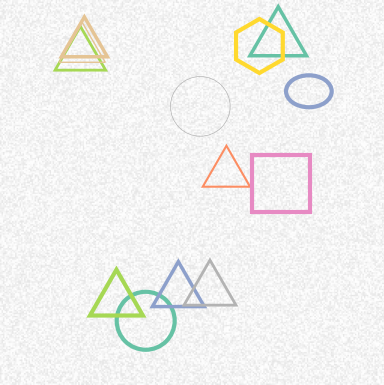[{"shape": "circle", "thickness": 3, "radius": 0.38, "center": [0.378, 0.167]}, {"shape": "triangle", "thickness": 2.5, "radius": 0.42, "center": [0.723, 0.898]}, {"shape": "triangle", "thickness": 1.5, "radius": 0.35, "center": [0.588, 0.551]}, {"shape": "oval", "thickness": 3, "radius": 0.3, "center": [0.802, 0.763]}, {"shape": "triangle", "thickness": 2.5, "radius": 0.39, "center": [0.463, 0.243]}, {"shape": "square", "thickness": 3, "radius": 0.38, "center": [0.731, 0.523]}, {"shape": "triangle", "thickness": 3, "radius": 0.4, "center": [0.302, 0.22]}, {"shape": "triangle", "thickness": 2, "radius": 0.38, "center": [0.209, 0.856]}, {"shape": "hexagon", "thickness": 3, "radius": 0.35, "center": [0.674, 0.881]}, {"shape": "triangle", "thickness": 2.5, "radius": 0.34, "center": [0.219, 0.887]}, {"shape": "triangle", "thickness": 1, "radius": 0.35, "center": [0.214, 0.873]}, {"shape": "circle", "thickness": 0.5, "radius": 0.39, "center": [0.52, 0.724]}, {"shape": "triangle", "thickness": 2, "radius": 0.39, "center": [0.545, 0.246]}]